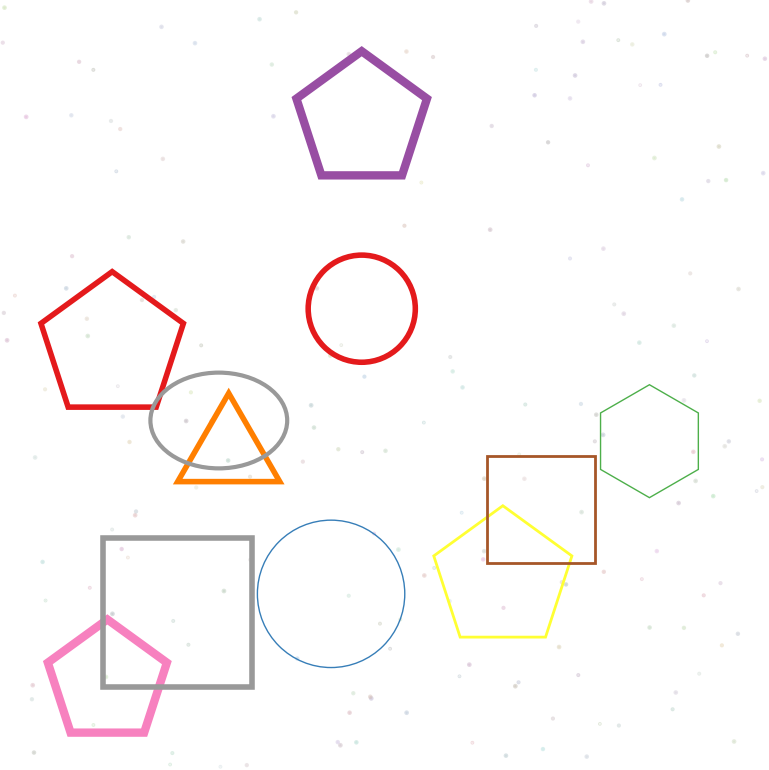[{"shape": "pentagon", "thickness": 2, "radius": 0.49, "center": [0.146, 0.55]}, {"shape": "circle", "thickness": 2, "radius": 0.35, "center": [0.47, 0.599]}, {"shape": "circle", "thickness": 0.5, "radius": 0.48, "center": [0.43, 0.229]}, {"shape": "hexagon", "thickness": 0.5, "radius": 0.37, "center": [0.843, 0.427]}, {"shape": "pentagon", "thickness": 3, "radius": 0.45, "center": [0.47, 0.844]}, {"shape": "triangle", "thickness": 2, "radius": 0.38, "center": [0.297, 0.413]}, {"shape": "pentagon", "thickness": 1, "radius": 0.47, "center": [0.653, 0.249]}, {"shape": "square", "thickness": 1, "radius": 0.35, "center": [0.703, 0.338]}, {"shape": "pentagon", "thickness": 3, "radius": 0.41, "center": [0.139, 0.114]}, {"shape": "square", "thickness": 2, "radius": 0.49, "center": [0.23, 0.205]}, {"shape": "oval", "thickness": 1.5, "radius": 0.44, "center": [0.284, 0.454]}]